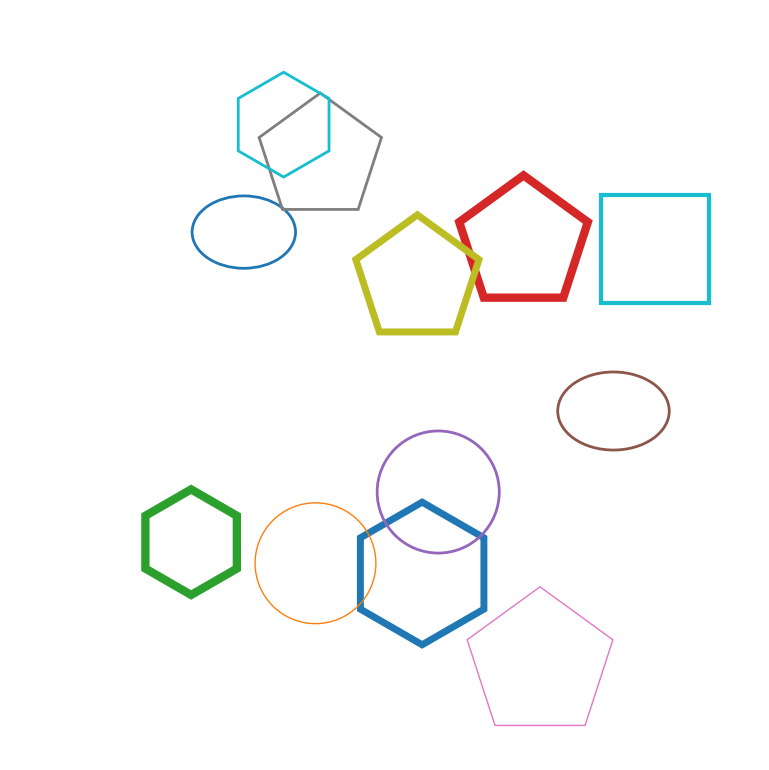[{"shape": "hexagon", "thickness": 2.5, "radius": 0.46, "center": [0.548, 0.255]}, {"shape": "oval", "thickness": 1, "radius": 0.34, "center": [0.317, 0.699]}, {"shape": "circle", "thickness": 0.5, "radius": 0.39, "center": [0.41, 0.269]}, {"shape": "hexagon", "thickness": 3, "radius": 0.34, "center": [0.248, 0.296]}, {"shape": "pentagon", "thickness": 3, "radius": 0.44, "center": [0.68, 0.684]}, {"shape": "circle", "thickness": 1, "radius": 0.4, "center": [0.569, 0.361]}, {"shape": "oval", "thickness": 1, "radius": 0.36, "center": [0.797, 0.466]}, {"shape": "pentagon", "thickness": 0.5, "radius": 0.5, "center": [0.701, 0.138]}, {"shape": "pentagon", "thickness": 1, "radius": 0.42, "center": [0.416, 0.796]}, {"shape": "pentagon", "thickness": 2.5, "radius": 0.42, "center": [0.542, 0.637]}, {"shape": "hexagon", "thickness": 1, "radius": 0.34, "center": [0.368, 0.838]}, {"shape": "square", "thickness": 1.5, "radius": 0.35, "center": [0.851, 0.677]}]